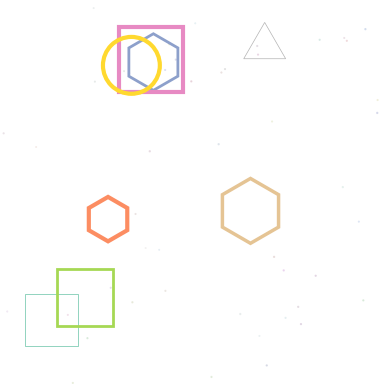[{"shape": "square", "thickness": 0.5, "radius": 0.34, "center": [0.133, 0.168]}, {"shape": "hexagon", "thickness": 3, "radius": 0.29, "center": [0.281, 0.431]}, {"shape": "hexagon", "thickness": 2, "radius": 0.37, "center": [0.398, 0.839]}, {"shape": "square", "thickness": 3, "radius": 0.42, "center": [0.393, 0.845]}, {"shape": "square", "thickness": 2, "radius": 0.36, "center": [0.22, 0.227]}, {"shape": "circle", "thickness": 3, "radius": 0.37, "center": [0.341, 0.83]}, {"shape": "hexagon", "thickness": 2.5, "radius": 0.42, "center": [0.651, 0.452]}, {"shape": "triangle", "thickness": 0.5, "radius": 0.31, "center": [0.687, 0.879]}]